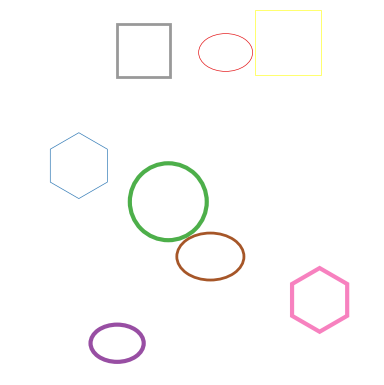[{"shape": "oval", "thickness": 0.5, "radius": 0.35, "center": [0.586, 0.864]}, {"shape": "hexagon", "thickness": 0.5, "radius": 0.43, "center": [0.205, 0.57]}, {"shape": "circle", "thickness": 3, "radius": 0.5, "center": [0.437, 0.476]}, {"shape": "oval", "thickness": 3, "radius": 0.35, "center": [0.304, 0.108]}, {"shape": "square", "thickness": 0.5, "radius": 0.42, "center": [0.748, 0.89]}, {"shape": "oval", "thickness": 2, "radius": 0.44, "center": [0.546, 0.334]}, {"shape": "hexagon", "thickness": 3, "radius": 0.41, "center": [0.83, 0.221]}, {"shape": "square", "thickness": 2, "radius": 0.34, "center": [0.373, 0.868]}]